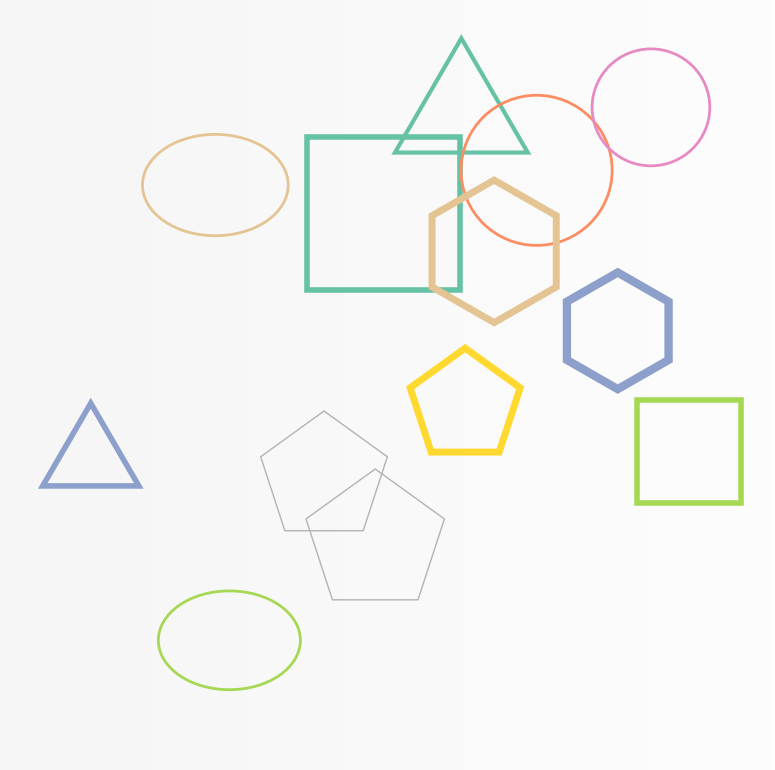[{"shape": "square", "thickness": 2, "radius": 0.5, "center": [0.495, 0.723]}, {"shape": "triangle", "thickness": 1.5, "radius": 0.49, "center": [0.595, 0.851]}, {"shape": "circle", "thickness": 1, "radius": 0.49, "center": [0.692, 0.779]}, {"shape": "hexagon", "thickness": 3, "radius": 0.38, "center": [0.797, 0.57]}, {"shape": "triangle", "thickness": 2, "radius": 0.36, "center": [0.117, 0.405]}, {"shape": "circle", "thickness": 1, "radius": 0.38, "center": [0.84, 0.861]}, {"shape": "square", "thickness": 2, "radius": 0.33, "center": [0.889, 0.414]}, {"shape": "oval", "thickness": 1, "radius": 0.46, "center": [0.296, 0.168]}, {"shape": "pentagon", "thickness": 2.5, "radius": 0.37, "center": [0.6, 0.473]}, {"shape": "oval", "thickness": 1, "radius": 0.47, "center": [0.278, 0.76]}, {"shape": "hexagon", "thickness": 2.5, "radius": 0.46, "center": [0.638, 0.674]}, {"shape": "pentagon", "thickness": 0.5, "radius": 0.47, "center": [0.484, 0.297]}, {"shape": "pentagon", "thickness": 0.5, "radius": 0.43, "center": [0.418, 0.38]}]